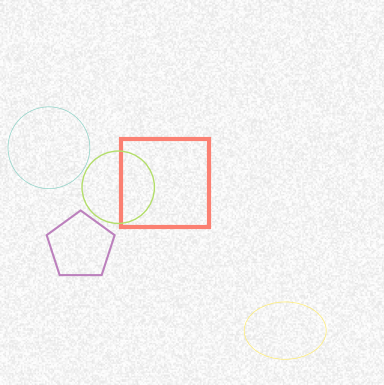[{"shape": "circle", "thickness": 0.5, "radius": 0.53, "center": [0.127, 0.616]}, {"shape": "square", "thickness": 3, "radius": 0.57, "center": [0.429, 0.525]}, {"shape": "circle", "thickness": 1, "radius": 0.47, "center": [0.307, 0.514]}, {"shape": "pentagon", "thickness": 1.5, "radius": 0.46, "center": [0.209, 0.361]}, {"shape": "oval", "thickness": 0.5, "radius": 0.53, "center": [0.741, 0.141]}]